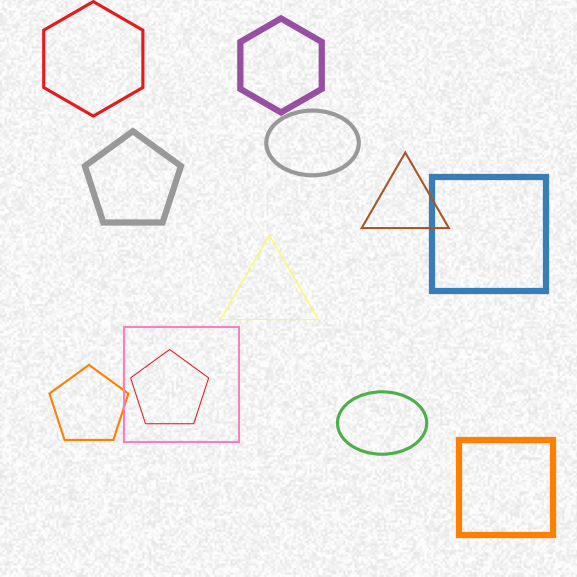[{"shape": "hexagon", "thickness": 1.5, "radius": 0.5, "center": [0.162, 0.897]}, {"shape": "pentagon", "thickness": 0.5, "radius": 0.36, "center": [0.294, 0.323]}, {"shape": "square", "thickness": 3, "radius": 0.49, "center": [0.847, 0.594]}, {"shape": "oval", "thickness": 1.5, "radius": 0.39, "center": [0.662, 0.267]}, {"shape": "hexagon", "thickness": 3, "radius": 0.41, "center": [0.487, 0.886]}, {"shape": "square", "thickness": 3, "radius": 0.41, "center": [0.876, 0.155]}, {"shape": "pentagon", "thickness": 1, "radius": 0.36, "center": [0.154, 0.295]}, {"shape": "triangle", "thickness": 0.5, "radius": 0.49, "center": [0.466, 0.495]}, {"shape": "triangle", "thickness": 1, "radius": 0.44, "center": [0.702, 0.648]}, {"shape": "square", "thickness": 1, "radius": 0.5, "center": [0.315, 0.334]}, {"shape": "oval", "thickness": 2, "radius": 0.4, "center": [0.541, 0.752]}, {"shape": "pentagon", "thickness": 3, "radius": 0.44, "center": [0.23, 0.685]}]